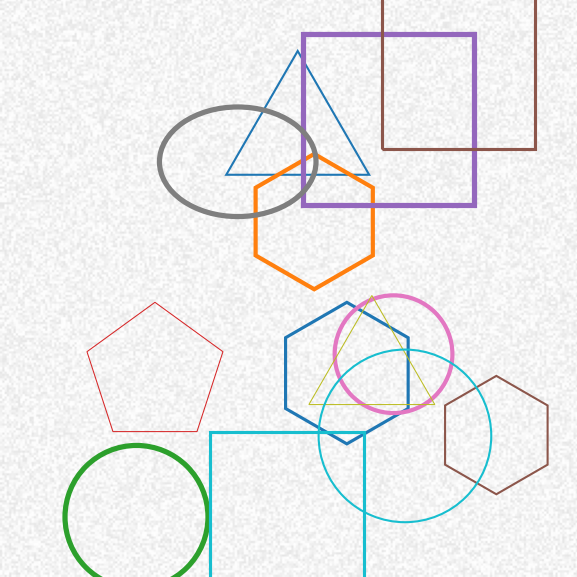[{"shape": "hexagon", "thickness": 1.5, "radius": 0.61, "center": [0.601, 0.353]}, {"shape": "triangle", "thickness": 1, "radius": 0.71, "center": [0.516, 0.768]}, {"shape": "hexagon", "thickness": 2, "radius": 0.59, "center": [0.544, 0.615]}, {"shape": "circle", "thickness": 2.5, "radius": 0.62, "center": [0.236, 0.104]}, {"shape": "pentagon", "thickness": 0.5, "radius": 0.62, "center": [0.268, 0.352]}, {"shape": "square", "thickness": 2.5, "radius": 0.74, "center": [0.673, 0.792]}, {"shape": "square", "thickness": 1.5, "radius": 0.66, "center": [0.794, 0.874]}, {"shape": "hexagon", "thickness": 1, "radius": 0.51, "center": [0.859, 0.246]}, {"shape": "circle", "thickness": 2, "radius": 0.51, "center": [0.681, 0.386]}, {"shape": "oval", "thickness": 2.5, "radius": 0.68, "center": [0.412, 0.719]}, {"shape": "triangle", "thickness": 0.5, "radius": 0.63, "center": [0.644, 0.362]}, {"shape": "square", "thickness": 1.5, "radius": 0.67, "center": [0.498, 0.118]}, {"shape": "circle", "thickness": 1, "radius": 0.75, "center": [0.701, 0.244]}]